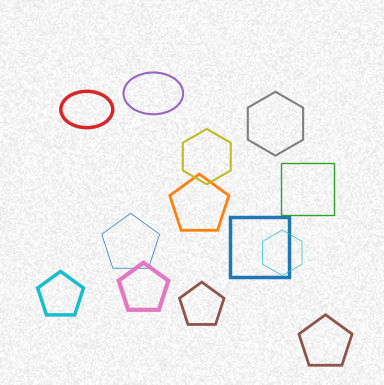[{"shape": "square", "thickness": 2.5, "radius": 0.39, "center": [0.674, 0.359]}, {"shape": "pentagon", "thickness": 0.5, "radius": 0.39, "center": [0.339, 0.367]}, {"shape": "pentagon", "thickness": 2, "radius": 0.4, "center": [0.518, 0.467]}, {"shape": "square", "thickness": 1, "radius": 0.34, "center": [0.798, 0.509]}, {"shape": "oval", "thickness": 2.5, "radius": 0.34, "center": [0.225, 0.716]}, {"shape": "oval", "thickness": 1.5, "radius": 0.39, "center": [0.398, 0.757]}, {"shape": "pentagon", "thickness": 2, "radius": 0.36, "center": [0.845, 0.11]}, {"shape": "pentagon", "thickness": 2, "radius": 0.3, "center": [0.524, 0.207]}, {"shape": "pentagon", "thickness": 3, "radius": 0.34, "center": [0.373, 0.25]}, {"shape": "hexagon", "thickness": 1.5, "radius": 0.41, "center": [0.716, 0.679]}, {"shape": "hexagon", "thickness": 1.5, "radius": 0.36, "center": [0.537, 0.593]}, {"shape": "pentagon", "thickness": 2.5, "radius": 0.31, "center": [0.157, 0.233]}, {"shape": "hexagon", "thickness": 0.5, "radius": 0.3, "center": [0.733, 0.343]}]